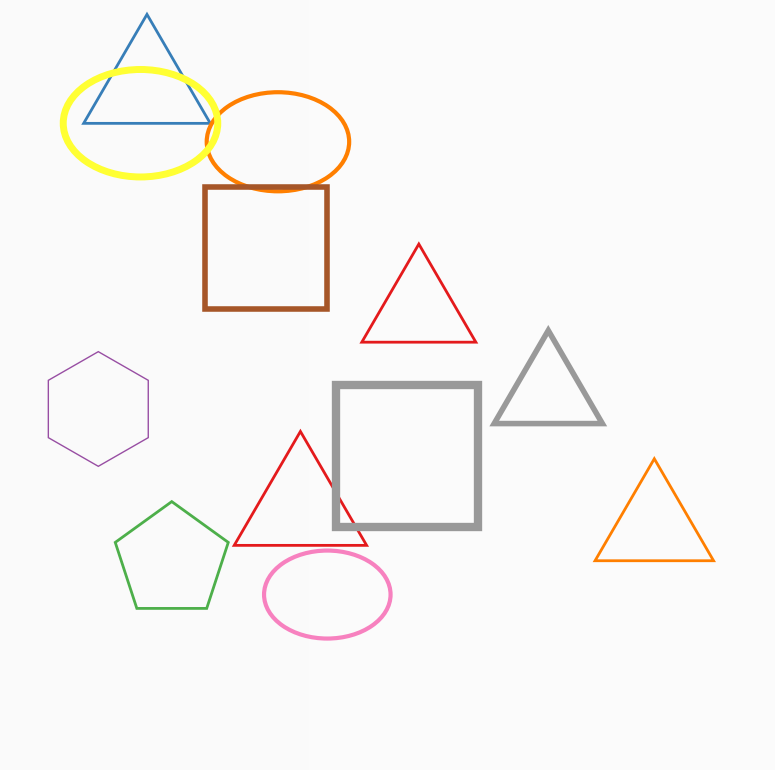[{"shape": "triangle", "thickness": 1, "radius": 0.42, "center": [0.54, 0.598]}, {"shape": "triangle", "thickness": 1, "radius": 0.49, "center": [0.388, 0.341]}, {"shape": "triangle", "thickness": 1, "radius": 0.47, "center": [0.19, 0.887]}, {"shape": "pentagon", "thickness": 1, "radius": 0.38, "center": [0.222, 0.272]}, {"shape": "hexagon", "thickness": 0.5, "radius": 0.37, "center": [0.127, 0.469]}, {"shape": "oval", "thickness": 1.5, "radius": 0.46, "center": [0.359, 0.816]}, {"shape": "triangle", "thickness": 1, "radius": 0.44, "center": [0.844, 0.316]}, {"shape": "oval", "thickness": 2.5, "radius": 0.5, "center": [0.181, 0.84]}, {"shape": "square", "thickness": 2, "radius": 0.39, "center": [0.344, 0.678]}, {"shape": "oval", "thickness": 1.5, "radius": 0.41, "center": [0.422, 0.228]}, {"shape": "square", "thickness": 3, "radius": 0.46, "center": [0.525, 0.408]}, {"shape": "triangle", "thickness": 2, "radius": 0.4, "center": [0.707, 0.49]}]